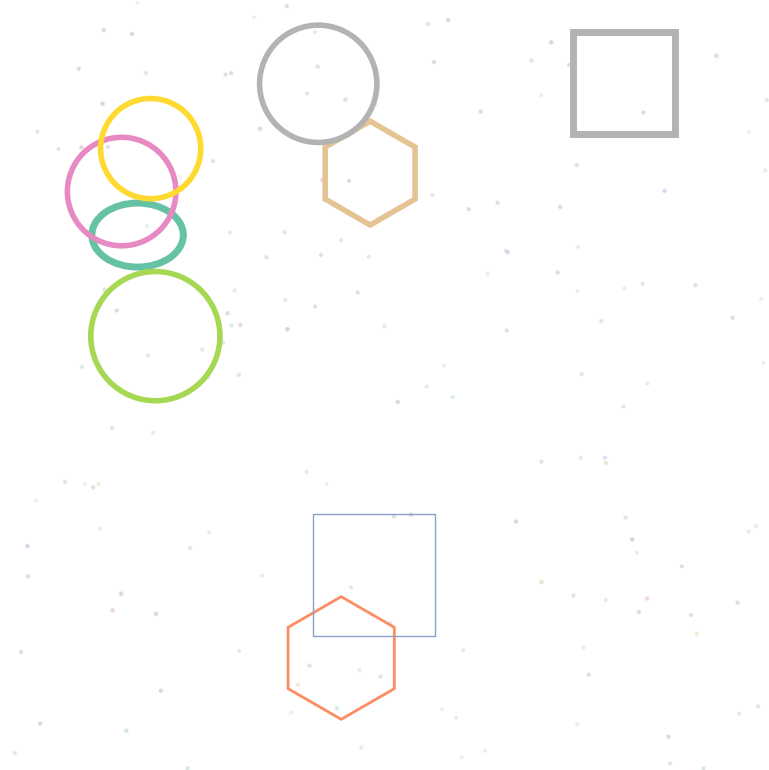[{"shape": "oval", "thickness": 2.5, "radius": 0.3, "center": [0.179, 0.695]}, {"shape": "hexagon", "thickness": 1, "radius": 0.4, "center": [0.443, 0.145]}, {"shape": "square", "thickness": 0.5, "radius": 0.4, "center": [0.486, 0.253]}, {"shape": "circle", "thickness": 2, "radius": 0.35, "center": [0.158, 0.751]}, {"shape": "circle", "thickness": 2, "radius": 0.42, "center": [0.202, 0.563]}, {"shape": "circle", "thickness": 2, "radius": 0.33, "center": [0.196, 0.807]}, {"shape": "hexagon", "thickness": 2, "radius": 0.34, "center": [0.481, 0.775]}, {"shape": "circle", "thickness": 2, "radius": 0.38, "center": [0.413, 0.891]}, {"shape": "square", "thickness": 2.5, "radius": 0.33, "center": [0.81, 0.892]}]